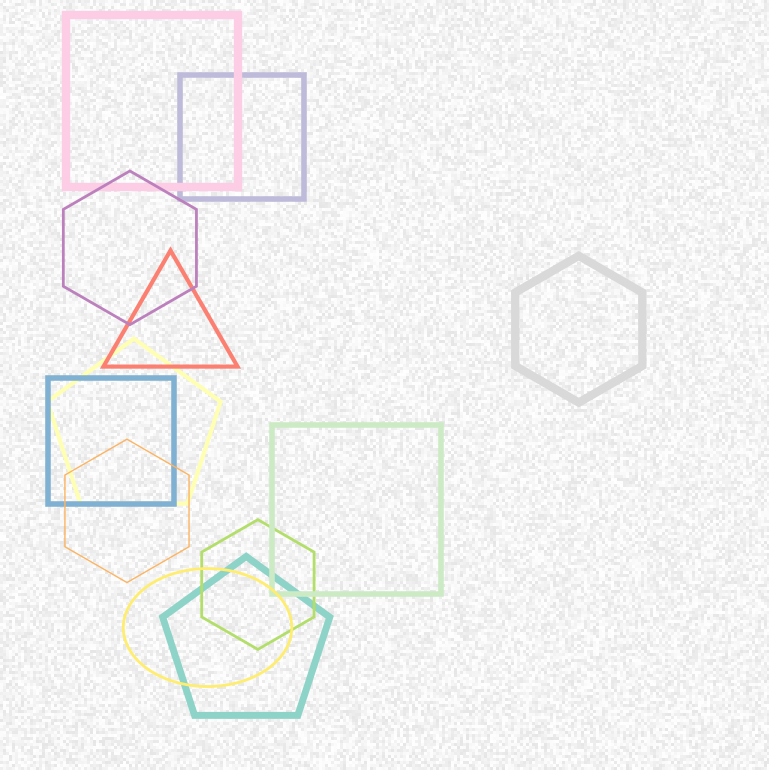[{"shape": "pentagon", "thickness": 2.5, "radius": 0.57, "center": [0.32, 0.163]}, {"shape": "pentagon", "thickness": 1.5, "radius": 0.59, "center": [0.174, 0.442]}, {"shape": "square", "thickness": 2, "radius": 0.4, "center": [0.314, 0.822]}, {"shape": "triangle", "thickness": 1.5, "radius": 0.5, "center": [0.221, 0.574]}, {"shape": "square", "thickness": 2, "radius": 0.41, "center": [0.144, 0.427]}, {"shape": "hexagon", "thickness": 0.5, "radius": 0.47, "center": [0.165, 0.337]}, {"shape": "hexagon", "thickness": 1, "radius": 0.42, "center": [0.335, 0.241]}, {"shape": "square", "thickness": 3, "radius": 0.56, "center": [0.198, 0.869]}, {"shape": "hexagon", "thickness": 3, "radius": 0.48, "center": [0.752, 0.572]}, {"shape": "hexagon", "thickness": 1, "radius": 0.5, "center": [0.169, 0.678]}, {"shape": "square", "thickness": 2, "radius": 0.55, "center": [0.463, 0.338]}, {"shape": "oval", "thickness": 1, "radius": 0.55, "center": [0.27, 0.185]}]